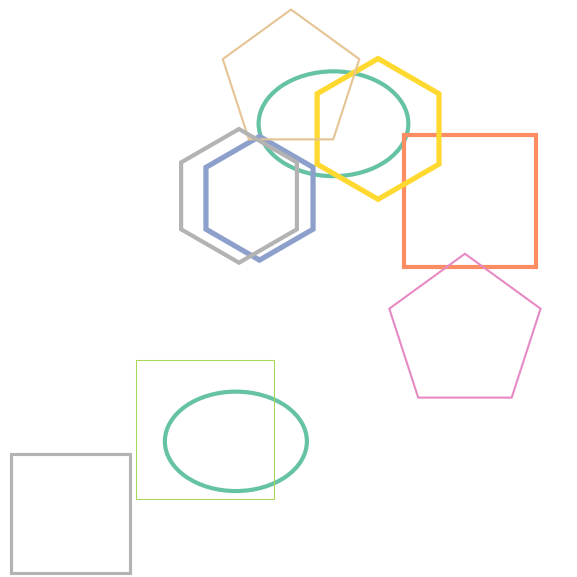[{"shape": "oval", "thickness": 2, "radius": 0.65, "center": [0.577, 0.785]}, {"shape": "oval", "thickness": 2, "radius": 0.61, "center": [0.408, 0.235]}, {"shape": "square", "thickness": 2, "radius": 0.57, "center": [0.814, 0.651]}, {"shape": "hexagon", "thickness": 2.5, "radius": 0.54, "center": [0.449, 0.656]}, {"shape": "pentagon", "thickness": 1, "radius": 0.69, "center": [0.805, 0.422]}, {"shape": "square", "thickness": 0.5, "radius": 0.6, "center": [0.355, 0.255]}, {"shape": "hexagon", "thickness": 2.5, "radius": 0.61, "center": [0.655, 0.776]}, {"shape": "pentagon", "thickness": 1, "radius": 0.62, "center": [0.504, 0.858]}, {"shape": "hexagon", "thickness": 2, "radius": 0.58, "center": [0.414, 0.66]}, {"shape": "square", "thickness": 1.5, "radius": 0.51, "center": [0.122, 0.11]}]